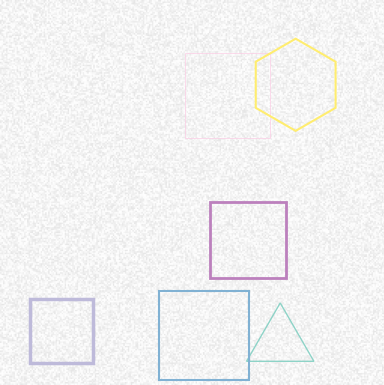[{"shape": "triangle", "thickness": 1, "radius": 0.51, "center": [0.728, 0.112]}, {"shape": "square", "thickness": 2.5, "radius": 0.41, "center": [0.16, 0.139]}, {"shape": "square", "thickness": 1.5, "radius": 0.58, "center": [0.53, 0.129]}, {"shape": "square", "thickness": 0.5, "radius": 0.55, "center": [0.59, 0.752]}, {"shape": "square", "thickness": 2, "radius": 0.49, "center": [0.645, 0.376]}, {"shape": "hexagon", "thickness": 1.5, "radius": 0.6, "center": [0.768, 0.78]}]